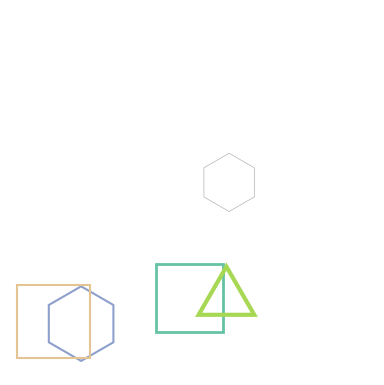[{"shape": "square", "thickness": 2, "radius": 0.44, "center": [0.492, 0.226]}, {"shape": "hexagon", "thickness": 1.5, "radius": 0.48, "center": [0.211, 0.159]}, {"shape": "triangle", "thickness": 3, "radius": 0.42, "center": [0.588, 0.224]}, {"shape": "square", "thickness": 1.5, "radius": 0.48, "center": [0.138, 0.165]}, {"shape": "hexagon", "thickness": 0.5, "radius": 0.38, "center": [0.595, 0.526]}]